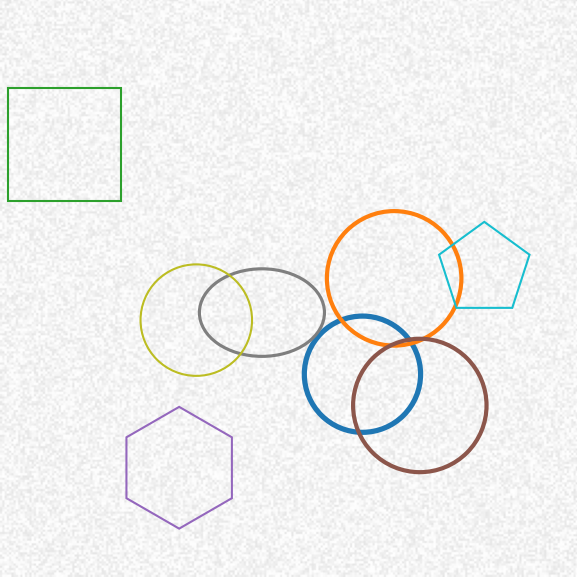[{"shape": "circle", "thickness": 2.5, "radius": 0.5, "center": [0.628, 0.351]}, {"shape": "circle", "thickness": 2, "radius": 0.58, "center": [0.682, 0.517]}, {"shape": "square", "thickness": 1, "radius": 0.49, "center": [0.112, 0.749]}, {"shape": "hexagon", "thickness": 1, "radius": 0.53, "center": [0.31, 0.189]}, {"shape": "circle", "thickness": 2, "radius": 0.58, "center": [0.727, 0.297]}, {"shape": "oval", "thickness": 1.5, "radius": 0.54, "center": [0.454, 0.458]}, {"shape": "circle", "thickness": 1, "radius": 0.48, "center": [0.34, 0.445]}, {"shape": "pentagon", "thickness": 1, "radius": 0.41, "center": [0.839, 0.533]}]